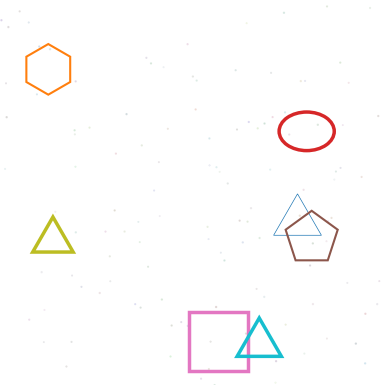[{"shape": "triangle", "thickness": 0.5, "radius": 0.36, "center": [0.773, 0.425]}, {"shape": "hexagon", "thickness": 1.5, "radius": 0.33, "center": [0.125, 0.82]}, {"shape": "oval", "thickness": 2.5, "radius": 0.36, "center": [0.797, 0.659]}, {"shape": "pentagon", "thickness": 1.5, "radius": 0.36, "center": [0.81, 0.381]}, {"shape": "square", "thickness": 2.5, "radius": 0.38, "center": [0.567, 0.112]}, {"shape": "triangle", "thickness": 2.5, "radius": 0.3, "center": [0.137, 0.376]}, {"shape": "triangle", "thickness": 2.5, "radius": 0.33, "center": [0.673, 0.108]}]